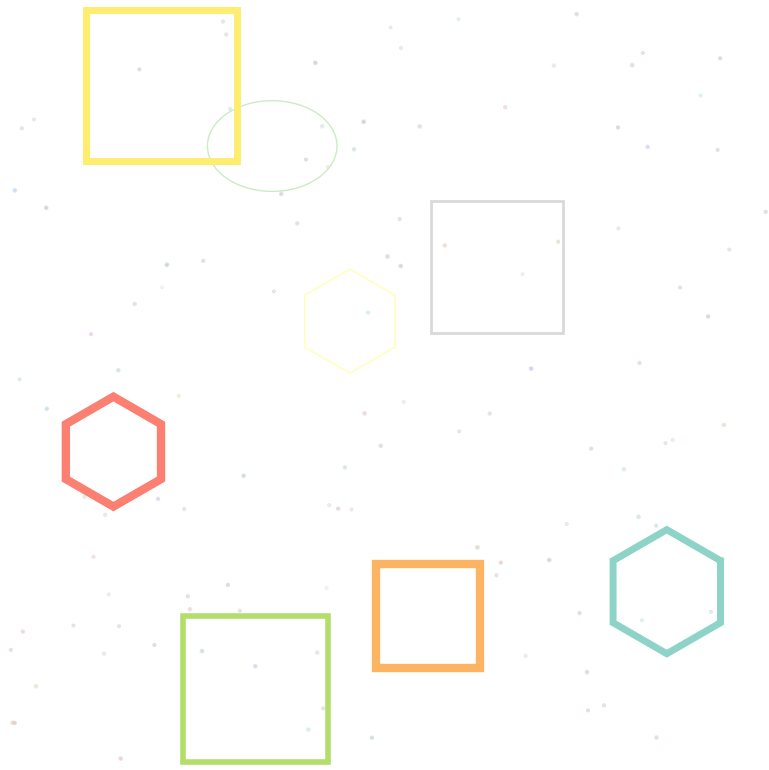[{"shape": "hexagon", "thickness": 2.5, "radius": 0.4, "center": [0.866, 0.232]}, {"shape": "hexagon", "thickness": 0.5, "radius": 0.34, "center": [0.454, 0.583]}, {"shape": "hexagon", "thickness": 3, "radius": 0.36, "center": [0.147, 0.413]}, {"shape": "square", "thickness": 3, "radius": 0.34, "center": [0.555, 0.2]}, {"shape": "square", "thickness": 2, "radius": 0.47, "center": [0.332, 0.106]}, {"shape": "square", "thickness": 1, "radius": 0.43, "center": [0.645, 0.653]}, {"shape": "oval", "thickness": 0.5, "radius": 0.42, "center": [0.354, 0.81]}, {"shape": "square", "thickness": 2.5, "radius": 0.49, "center": [0.21, 0.889]}]